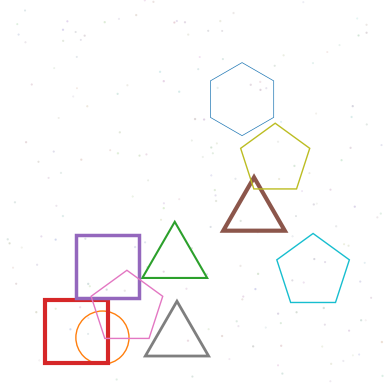[{"shape": "hexagon", "thickness": 0.5, "radius": 0.47, "center": [0.629, 0.743]}, {"shape": "circle", "thickness": 1, "radius": 0.35, "center": [0.266, 0.123]}, {"shape": "triangle", "thickness": 1.5, "radius": 0.49, "center": [0.454, 0.327]}, {"shape": "square", "thickness": 3, "radius": 0.41, "center": [0.2, 0.139]}, {"shape": "square", "thickness": 2.5, "radius": 0.41, "center": [0.28, 0.307]}, {"shape": "triangle", "thickness": 3, "radius": 0.46, "center": [0.66, 0.447]}, {"shape": "pentagon", "thickness": 1, "radius": 0.49, "center": [0.33, 0.2]}, {"shape": "triangle", "thickness": 2, "radius": 0.47, "center": [0.46, 0.123]}, {"shape": "pentagon", "thickness": 1, "radius": 0.47, "center": [0.715, 0.586]}, {"shape": "pentagon", "thickness": 1, "radius": 0.5, "center": [0.813, 0.294]}]